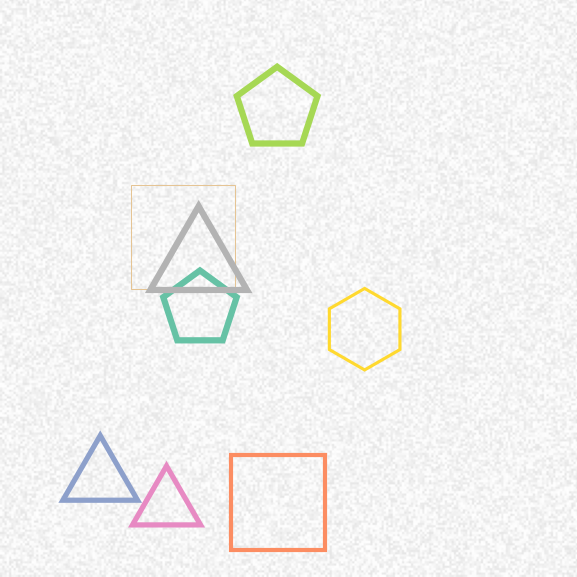[{"shape": "pentagon", "thickness": 3, "radius": 0.33, "center": [0.346, 0.464]}, {"shape": "square", "thickness": 2, "radius": 0.41, "center": [0.482, 0.129]}, {"shape": "triangle", "thickness": 2.5, "radius": 0.37, "center": [0.174, 0.17]}, {"shape": "triangle", "thickness": 2.5, "radius": 0.34, "center": [0.288, 0.124]}, {"shape": "pentagon", "thickness": 3, "radius": 0.37, "center": [0.48, 0.81]}, {"shape": "hexagon", "thickness": 1.5, "radius": 0.35, "center": [0.631, 0.429]}, {"shape": "square", "thickness": 0.5, "radius": 0.45, "center": [0.317, 0.589]}, {"shape": "triangle", "thickness": 3, "radius": 0.48, "center": [0.344, 0.545]}]